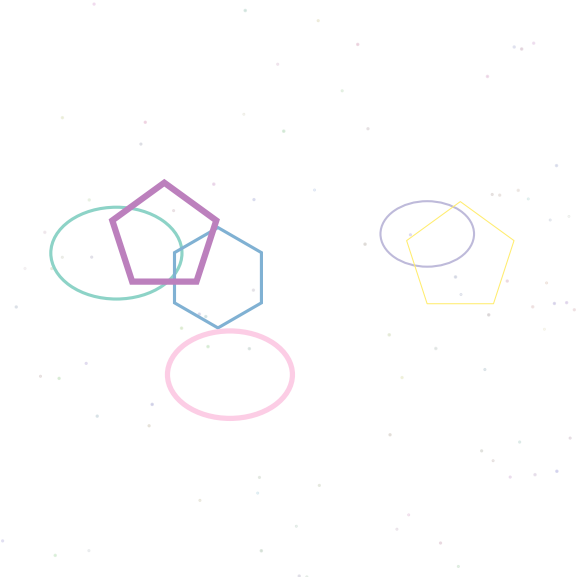[{"shape": "oval", "thickness": 1.5, "radius": 0.57, "center": [0.202, 0.561]}, {"shape": "oval", "thickness": 1, "radius": 0.41, "center": [0.74, 0.594]}, {"shape": "hexagon", "thickness": 1.5, "radius": 0.43, "center": [0.377, 0.518]}, {"shape": "oval", "thickness": 2.5, "radius": 0.54, "center": [0.398, 0.35]}, {"shape": "pentagon", "thickness": 3, "radius": 0.47, "center": [0.284, 0.588]}, {"shape": "pentagon", "thickness": 0.5, "radius": 0.49, "center": [0.797, 0.552]}]